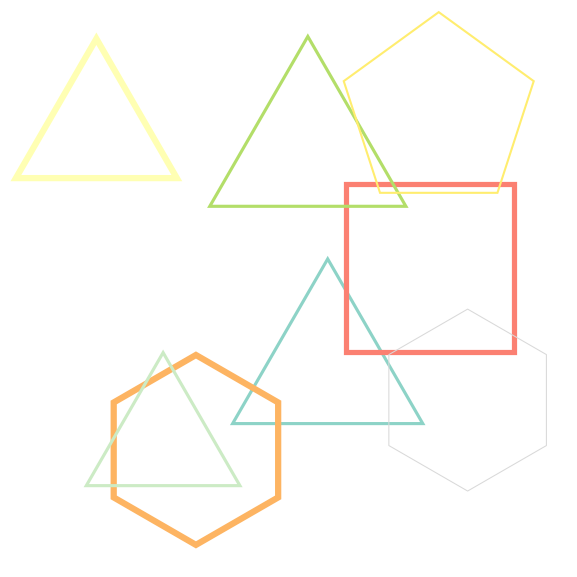[{"shape": "triangle", "thickness": 1.5, "radius": 0.95, "center": [0.567, 0.361]}, {"shape": "triangle", "thickness": 3, "radius": 0.8, "center": [0.167, 0.771]}, {"shape": "square", "thickness": 2.5, "radius": 0.73, "center": [0.744, 0.536]}, {"shape": "hexagon", "thickness": 3, "radius": 0.82, "center": [0.339, 0.22]}, {"shape": "triangle", "thickness": 1.5, "radius": 0.98, "center": [0.533, 0.74]}, {"shape": "hexagon", "thickness": 0.5, "radius": 0.79, "center": [0.81, 0.306]}, {"shape": "triangle", "thickness": 1.5, "radius": 0.77, "center": [0.282, 0.235]}, {"shape": "pentagon", "thickness": 1, "radius": 0.86, "center": [0.76, 0.805]}]